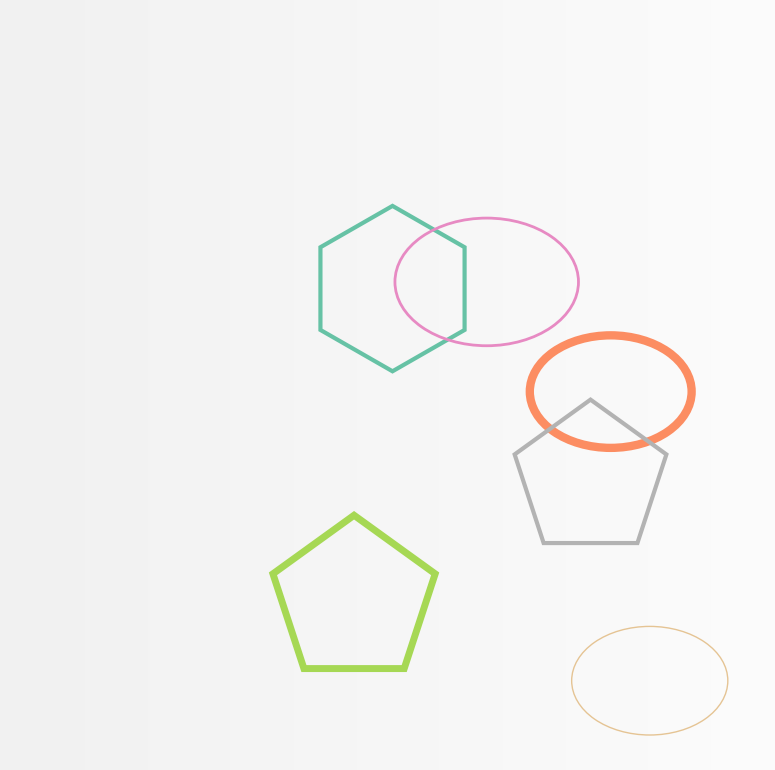[{"shape": "hexagon", "thickness": 1.5, "radius": 0.54, "center": [0.506, 0.625]}, {"shape": "oval", "thickness": 3, "radius": 0.52, "center": [0.788, 0.491]}, {"shape": "oval", "thickness": 1, "radius": 0.59, "center": [0.628, 0.634]}, {"shape": "pentagon", "thickness": 2.5, "radius": 0.55, "center": [0.457, 0.221]}, {"shape": "oval", "thickness": 0.5, "radius": 0.5, "center": [0.838, 0.116]}, {"shape": "pentagon", "thickness": 1.5, "radius": 0.51, "center": [0.762, 0.378]}]